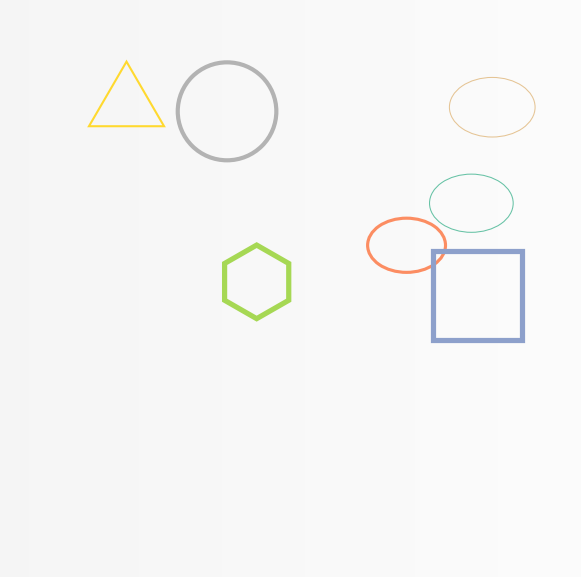[{"shape": "oval", "thickness": 0.5, "radius": 0.36, "center": [0.811, 0.647]}, {"shape": "oval", "thickness": 1.5, "radius": 0.34, "center": [0.699, 0.574]}, {"shape": "square", "thickness": 2.5, "radius": 0.39, "center": [0.822, 0.487]}, {"shape": "hexagon", "thickness": 2.5, "radius": 0.32, "center": [0.442, 0.511]}, {"shape": "triangle", "thickness": 1, "radius": 0.37, "center": [0.218, 0.818]}, {"shape": "oval", "thickness": 0.5, "radius": 0.37, "center": [0.847, 0.813]}, {"shape": "circle", "thickness": 2, "radius": 0.42, "center": [0.391, 0.806]}]